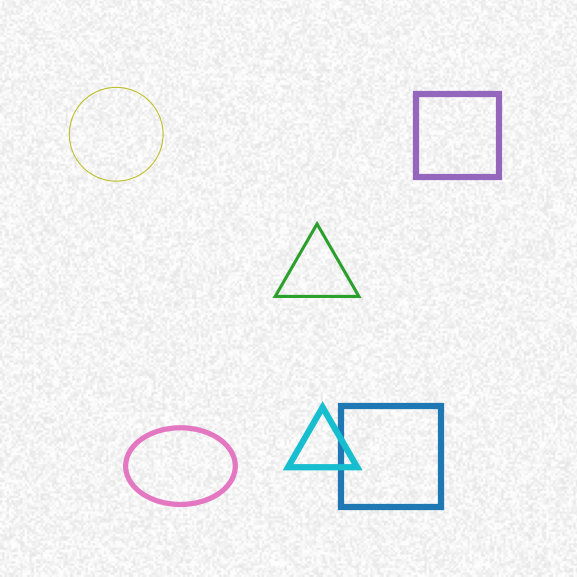[{"shape": "square", "thickness": 3, "radius": 0.44, "center": [0.677, 0.209]}, {"shape": "triangle", "thickness": 1.5, "radius": 0.42, "center": [0.549, 0.528]}, {"shape": "square", "thickness": 3, "radius": 0.36, "center": [0.793, 0.765]}, {"shape": "oval", "thickness": 2.5, "radius": 0.47, "center": [0.313, 0.192]}, {"shape": "circle", "thickness": 0.5, "radius": 0.41, "center": [0.201, 0.767]}, {"shape": "triangle", "thickness": 3, "radius": 0.35, "center": [0.559, 0.225]}]